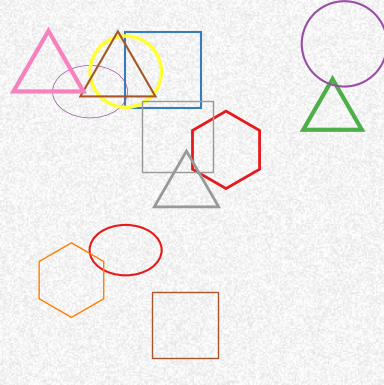[{"shape": "hexagon", "thickness": 2, "radius": 0.5, "center": [0.587, 0.611]}, {"shape": "oval", "thickness": 1.5, "radius": 0.47, "center": [0.326, 0.35]}, {"shape": "square", "thickness": 1.5, "radius": 0.5, "center": [0.424, 0.818]}, {"shape": "triangle", "thickness": 3, "radius": 0.44, "center": [0.864, 0.707]}, {"shape": "oval", "thickness": 0.5, "radius": 0.49, "center": [0.234, 0.762]}, {"shape": "circle", "thickness": 1.5, "radius": 0.55, "center": [0.895, 0.886]}, {"shape": "hexagon", "thickness": 1, "radius": 0.48, "center": [0.186, 0.272]}, {"shape": "circle", "thickness": 2.5, "radius": 0.46, "center": [0.327, 0.814]}, {"shape": "square", "thickness": 1, "radius": 0.43, "center": [0.48, 0.155]}, {"shape": "triangle", "thickness": 1.5, "radius": 0.56, "center": [0.306, 0.806]}, {"shape": "triangle", "thickness": 3, "radius": 0.52, "center": [0.126, 0.815]}, {"shape": "triangle", "thickness": 2, "radius": 0.48, "center": [0.484, 0.511]}, {"shape": "square", "thickness": 1, "radius": 0.46, "center": [0.461, 0.645]}]